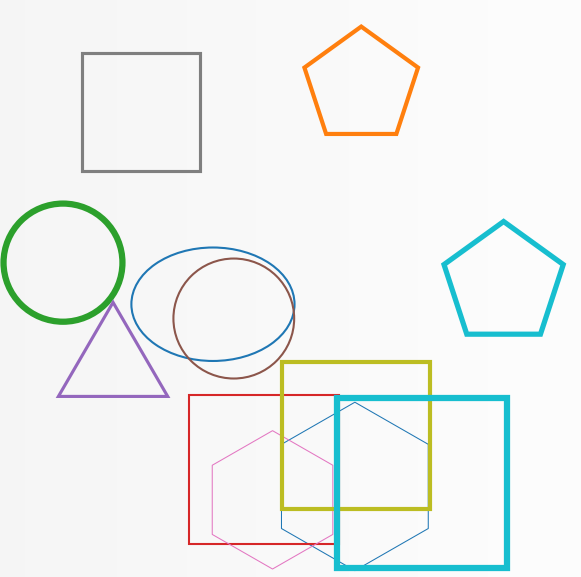[{"shape": "hexagon", "thickness": 0.5, "radius": 0.73, "center": [0.611, 0.157]}, {"shape": "oval", "thickness": 1, "radius": 0.7, "center": [0.366, 0.472]}, {"shape": "pentagon", "thickness": 2, "radius": 0.51, "center": [0.621, 0.85]}, {"shape": "circle", "thickness": 3, "radius": 0.51, "center": [0.108, 0.544]}, {"shape": "square", "thickness": 1, "radius": 0.64, "center": [0.455, 0.187]}, {"shape": "triangle", "thickness": 1.5, "radius": 0.54, "center": [0.194, 0.367]}, {"shape": "circle", "thickness": 1, "radius": 0.52, "center": [0.402, 0.448]}, {"shape": "hexagon", "thickness": 0.5, "radius": 0.6, "center": [0.469, 0.134]}, {"shape": "square", "thickness": 1.5, "radius": 0.51, "center": [0.242, 0.805]}, {"shape": "square", "thickness": 2, "radius": 0.63, "center": [0.613, 0.245]}, {"shape": "square", "thickness": 3, "radius": 0.73, "center": [0.726, 0.163]}, {"shape": "pentagon", "thickness": 2.5, "radius": 0.54, "center": [0.866, 0.508]}]